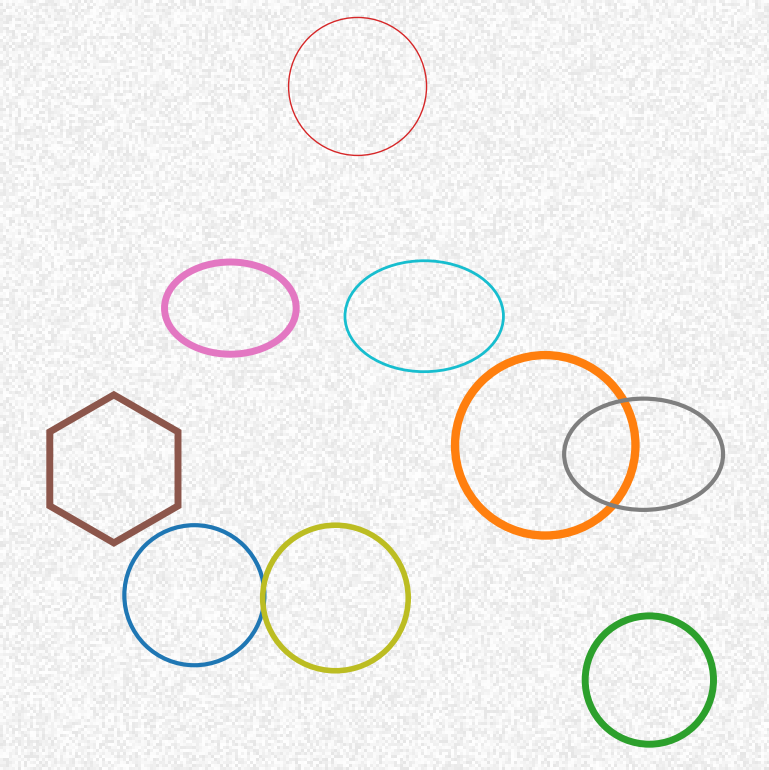[{"shape": "circle", "thickness": 1.5, "radius": 0.45, "center": [0.252, 0.227]}, {"shape": "circle", "thickness": 3, "radius": 0.59, "center": [0.708, 0.422]}, {"shape": "circle", "thickness": 2.5, "radius": 0.42, "center": [0.843, 0.117]}, {"shape": "circle", "thickness": 0.5, "radius": 0.45, "center": [0.464, 0.888]}, {"shape": "hexagon", "thickness": 2.5, "radius": 0.48, "center": [0.148, 0.391]}, {"shape": "oval", "thickness": 2.5, "radius": 0.43, "center": [0.299, 0.6]}, {"shape": "oval", "thickness": 1.5, "radius": 0.52, "center": [0.836, 0.41]}, {"shape": "circle", "thickness": 2, "radius": 0.47, "center": [0.436, 0.223]}, {"shape": "oval", "thickness": 1, "radius": 0.51, "center": [0.551, 0.589]}]